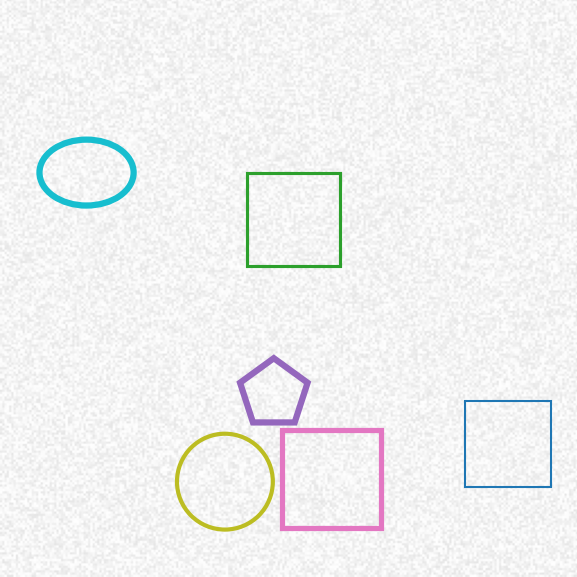[{"shape": "square", "thickness": 1, "radius": 0.37, "center": [0.879, 0.231]}, {"shape": "square", "thickness": 1.5, "radius": 0.4, "center": [0.508, 0.619]}, {"shape": "pentagon", "thickness": 3, "radius": 0.31, "center": [0.474, 0.317]}, {"shape": "square", "thickness": 2.5, "radius": 0.43, "center": [0.574, 0.17]}, {"shape": "circle", "thickness": 2, "radius": 0.41, "center": [0.389, 0.165]}, {"shape": "oval", "thickness": 3, "radius": 0.41, "center": [0.15, 0.7]}]